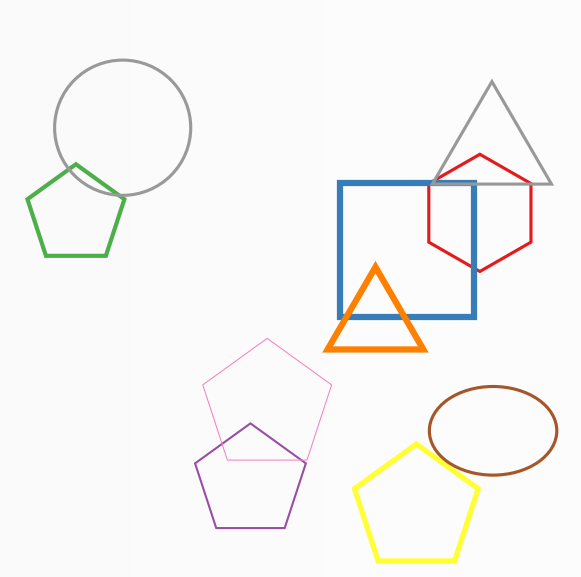[{"shape": "hexagon", "thickness": 1.5, "radius": 0.51, "center": [0.826, 0.631]}, {"shape": "square", "thickness": 3, "radius": 0.58, "center": [0.7, 0.566]}, {"shape": "pentagon", "thickness": 2, "radius": 0.44, "center": [0.131, 0.627]}, {"shape": "pentagon", "thickness": 1, "radius": 0.5, "center": [0.431, 0.166]}, {"shape": "triangle", "thickness": 3, "radius": 0.48, "center": [0.646, 0.442]}, {"shape": "pentagon", "thickness": 2.5, "radius": 0.56, "center": [0.716, 0.118]}, {"shape": "oval", "thickness": 1.5, "radius": 0.55, "center": [0.848, 0.253]}, {"shape": "pentagon", "thickness": 0.5, "radius": 0.58, "center": [0.46, 0.297]}, {"shape": "triangle", "thickness": 1.5, "radius": 0.59, "center": [0.846, 0.74]}, {"shape": "circle", "thickness": 1.5, "radius": 0.59, "center": [0.211, 0.778]}]